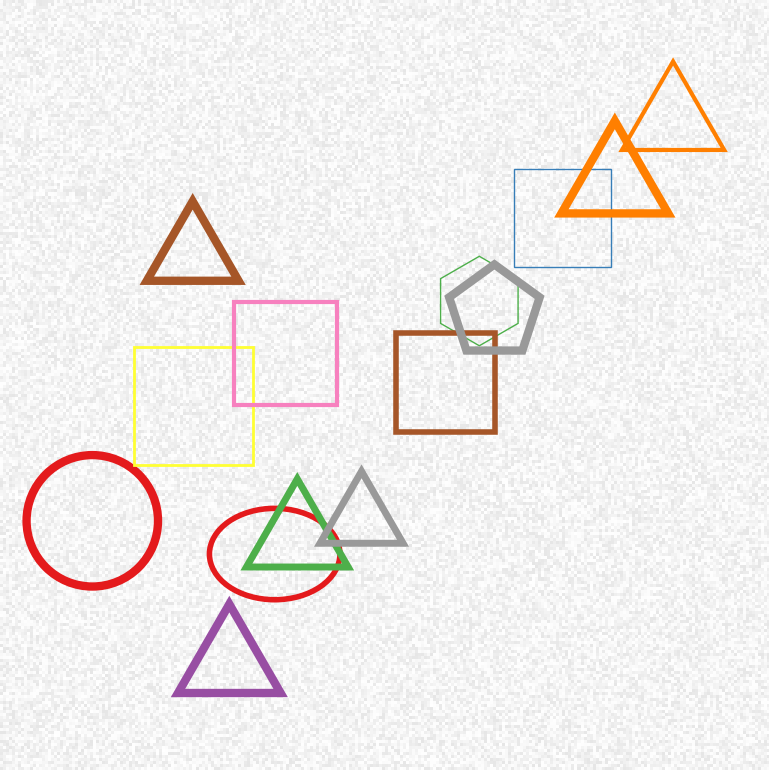[{"shape": "oval", "thickness": 2, "radius": 0.42, "center": [0.357, 0.28]}, {"shape": "circle", "thickness": 3, "radius": 0.43, "center": [0.12, 0.324]}, {"shape": "square", "thickness": 0.5, "radius": 0.32, "center": [0.731, 0.717]}, {"shape": "hexagon", "thickness": 0.5, "radius": 0.29, "center": [0.622, 0.609]}, {"shape": "triangle", "thickness": 2.5, "radius": 0.38, "center": [0.386, 0.302]}, {"shape": "triangle", "thickness": 3, "radius": 0.38, "center": [0.298, 0.138]}, {"shape": "triangle", "thickness": 1.5, "radius": 0.38, "center": [0.874, 0.844]}, {"shape": "triangle", "thickness": 3, "radius": 0.4, "center": [0.798, 0.763]}, {"shape": "square", "thickness": 1, "radius": 0.39, "center": [0.251, 0.473]}, {"shape": "square", "thickness": 2, "radius": 0.32, "center": [0.579, 0.503]}, {"shape": "triangle", "thickness": 3, "radius": 0.34, "center": [0.25, 0.67]}, {"shape": "square", "thickness": 1.5, "radius": 0.33, "center": [0.371, 0.541]}, {"shape": "pentagon", "thickness": 3, "radius": 0.31, "center": [0.642, 0.595]}, {"shape": "triangle", "thickness": 2.5, "radius": 0.31, "center": [0.47, 0.326]}]